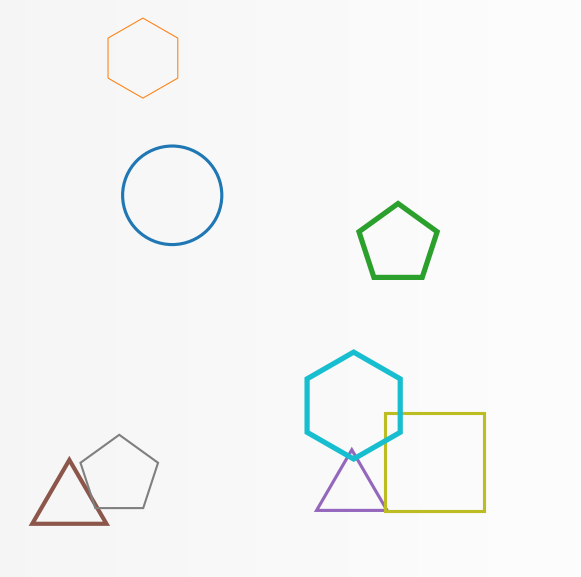[{"shape": "circle", "thickness": 1.5, "radius": 0.43, "center": [0.296, 0.661]}, {"shape": "hexagon", "thickness": 0.5, "radius": 0.35, "center": [0.246, 0.899]}, {"shape": "pentagon", "thickness": 2.5, "radius": 0.35, "center": [0.685, 0.576]}, {"shape": "triangle", "thickness": 1.5, "radius": 0.35, "center": [0.605, 0.15]}, {"shape": "triangle", "thickness": 2, "radius": 0.37, "center": [0.119, 0.129]}, {"shape": "pentagon", "thickness": 1, "radius": 0.35, "center": [0.205, 0.176]}, {"shape": "square", "thickness": 1.5, "radius": 0.43, "center": [0.748, 0.2]}, {"shape": "hexagon", "thickness": 2.5, "radius": 0.46, "center": [0.608, 0.297]}]